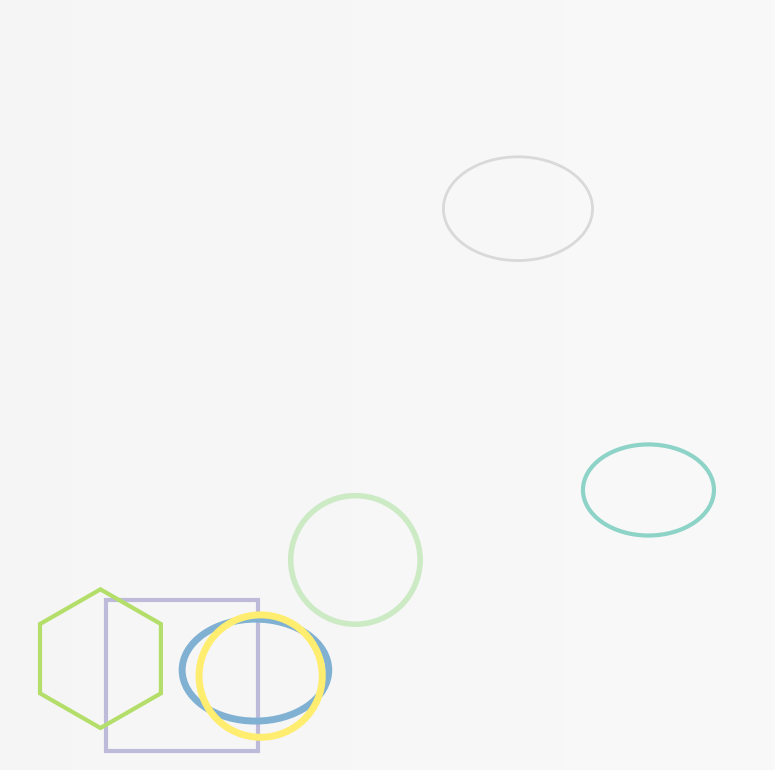[{"shape": "oval", "thickness": 1.5, "radius": 0.42, "center": [0.837, 0.364]}, {"shape": "square", "thickness": 1.5, "radius": 0.49, "center": [0.235, 0.123]}, {"shape": "oval", "thickness": 2.5, "radius": 0.47, "center": [0.33, 0.13]}, {"shape": "hexagon", "thickness": 1.5, "radius": 0.45, "center": [0.13, 0.145]}, {"shape": "oval", "thickness": 1, "radius": 0.48, "center": [0.668, 0.729]}, {"shape": "circle", "thickness": 2, "radius": 0.42, "center": [0.459, 0.273]}, {"shape": "circle", "thickness": 2.5, "radius": 0.4, "center": [0.336, 0.122]}]